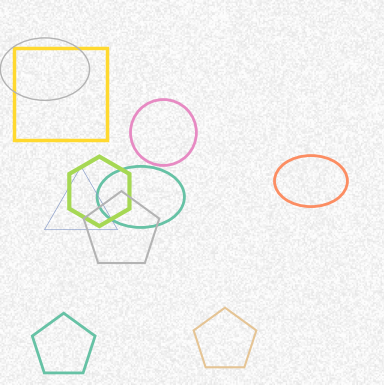[{"shape": "pentagon", "thickness": 2, "radius": 0.43, "center": [0.165, 0.101]}, {"shape": "oval", "thickness": 2, "radius": 0.57, "center": [0.366, 0.489]}, {"shape": "oval", "thickness": 2, "radius": 0.47, "center": [0.808, 0.53]}, {"shape": "triangle", "thickness": 0.5, "radius": 0.55, "center": [0.21, 0.458]}, {"shape": "circle", "thickness": 2, "radius": 0.43, "center": [0.425, 0.656]}, {"shape": "hexagon", "thickness": 3, "radius": 0.45, "center": [0.258, 0.503]}, {"shape": "square", "thickness": 2.5, "radius": 0.6, "center": [0.157, 0.755]}, {"shape": "pentagon", "thickness": 1.5, "radius": 0.43, "center": [0.584, 0.115]}, {"shape": "oval", "thickness": 1, "radius": 0.58, "center": [0.117, 0.82]}, {"shape": "pentagon", "thickness": 1.5, "radius": 0.52, "center": [0.316, 0.4]}]